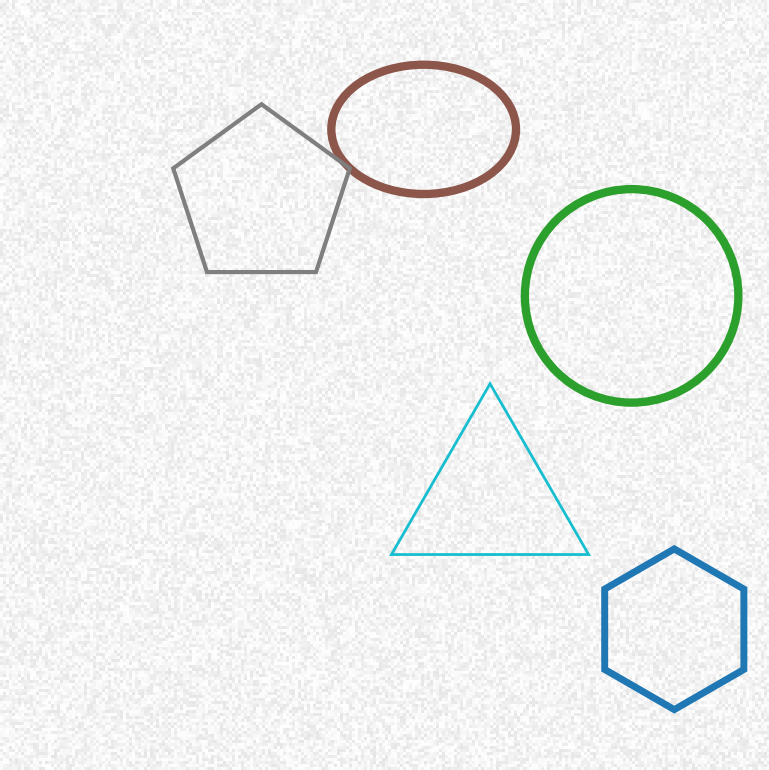[{"shape": "hexagon", "thickness": 2.5, "radius": 0.52, "center": [0.876, 0.183]}, {"shape": "circle", "thickness": 3, "radius": 0.69, "center": [0.82, 0.616]}, {"shape": "oval", "thickness": 3, "radius": 0.6, "center": [0.55, 0.832]}, {"shape": "pentagon", "thickness": 1.5, "radius": 0.6, "center": [0.34, 0.744]}, {"shape": "triangle", "thickness": 1, "radius": 0.74, "center": [0.636, 0.354]}]